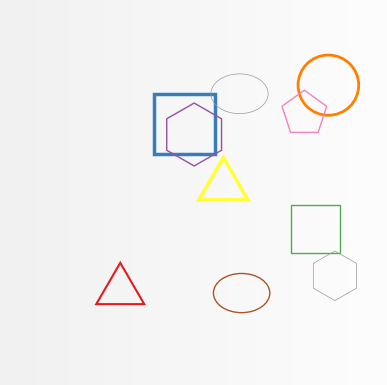[{"shape": "triangle", "thickness": 1.5, "radius": 0.36, "center": [0.31, 0.246]}, {"shape": "square", "thickness": 2.5, "radius": 0.39, "center": [0.477, 0.677]}, {"shape": "square", "thickness": 1, "radius": 0.32, "center": [0.815, 0.405]}, {"shape": "hexagon", "thickness": 1, "radius": 0.41, "center": [0.501, 0.651]}, {"shape": "circle", "thickness": 2, "radius": 0.39, "center": [0.847, 0.779]}, {"shape": "triangle", "thickness": 2.5, "radius": 0.37, "center": [0.577, 0.517]}, {"shape": "oval", "thickness": 1, "radius": 0.36, "center": [0.623, 0.239]}, {"shape": "pentagon", "thickness": 1, "radius": 0.3, "center": [0.785, 0.705]}, {"shape": "hexagon", "thickness": 0.5, "radius": 0.32, "center": [0.864, 0.284]}, {"shape": "oval", "thickness": 0.5, "radius": 0.37, "center": [0.618, 0.756]}]